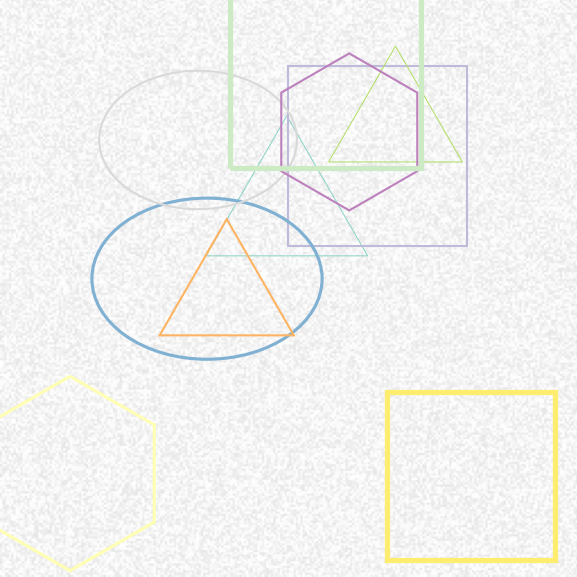[{"shape": "triangle", "thickness": 0.5, "radius": 0.81, "center": [0.497, 0.637]}, {"shape": "hexagon", "thickness": 1.5, "radius": 0.84, "center": [0.121, 0.179]}, {"shape": "square", "thickness": 1, "radius": 0.78, "center": [0.654, 0.729]}, {"shape": "oval", "thickness": 1.5, "radius": 1.0, "center": [0.358, 0.517]}, {"shape": "triangle", "thickness": 1, "radius": 0.67, "center": [0.393, 0.486]}, {"shape": "triangle", "thickness": 0.5, "radius": 0.67, "center": [0.685, 0.786]}, {"shape": "oval", "thickness": 1, "radius": 0.86, "center": [0.343, 0.757]}, {"shape": "hexagon", "thickness": 1, "radius": 0.68, "center": [0.605, 0.771]}, {"shape": "square", "thickness": 2.5, "radius": 0.83, "center": [0.564, 0.873]}, {"shape": "square", "thickness": 2.5, "radius": 0.73, "center": [0.816, 0.175]}]